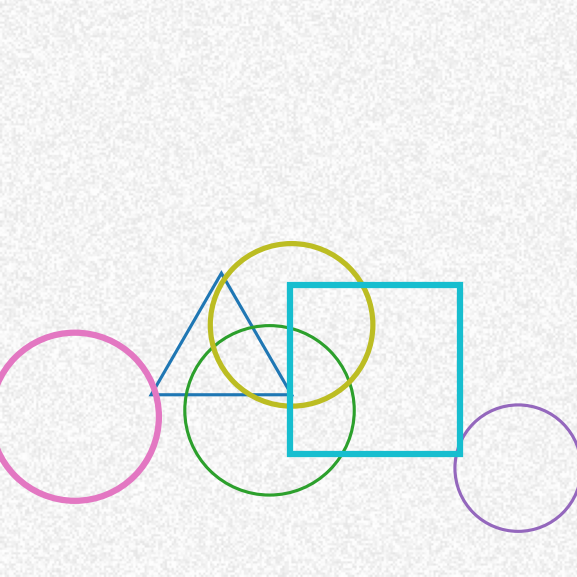[{"shape": "triangle", "thickness": 1.5, "radius": 0.7, "center": [0.383, 0.386]}, {"shape": "circle", "thickness": 1.5, "radius": 0.73, "center": [0.467, 0.289]}, {"shape": "circle", "thickness": 1.5, "radius": 0.55, "center": [0.897, 0.188]}, {"shape": "circle", "thickness": 3, "radius": 0.73, "center": [0.13, 0.277]}, {"shape": "circle", "thickness": 2.5, "radius": 0.7, "center": [0.505, 0.437]}, {"shape": "square", "thickness": 3, "radius": 0.73, "center": [0.65, 0.359]}]